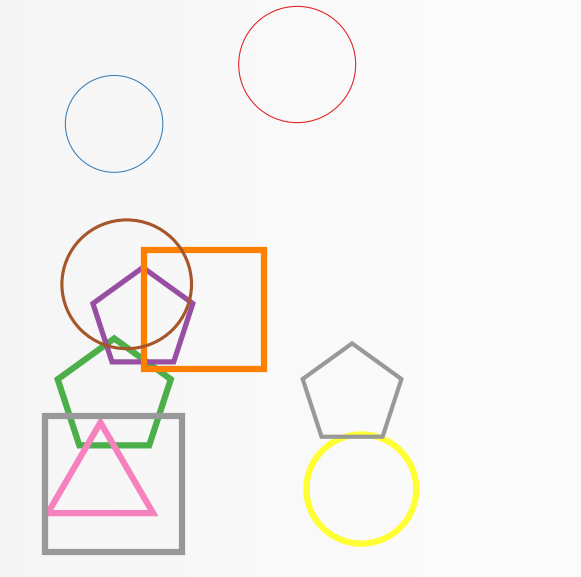[{"shape": "circle", "thickness": 0.5, "radius": 0.5, "center": [0.511, 0.887]}, {"shape": "circle", "thickness": 0.5, "radius": 0.42, "center": [0.196, 0.785]}, {"shape": "pentagon", "thickness": 3, "radius": 0.51, "center": [0.197, 0.311]}, {"shape": "pentagon", "thickness": 2.5, "radius": 0.45, "center": [0.246, 0.446]}, {"shape": "square", "thickness": 3, "radius": 0.51, "center": [0.351, 0.464]}, {"shape": "circle", "thickness": 3, "radius": 0.47, "center": [0.622, 0.152]}, {"shape": "circle", "thickness": 1.5, "radius": 0.56, "center": [0.218, 0.507]}, {"shape": "triangle", "thickness": 3, "radius": 0.52, "center": [0.173, 0.163]}, {"shape": "pentagon", "thickness": 2, "radius": 0.45, "center": [0.606, 0.315]}, {"shape": "square", "thickness": 3, "radius": 0.59, "center": [0.196, 0.161]}]